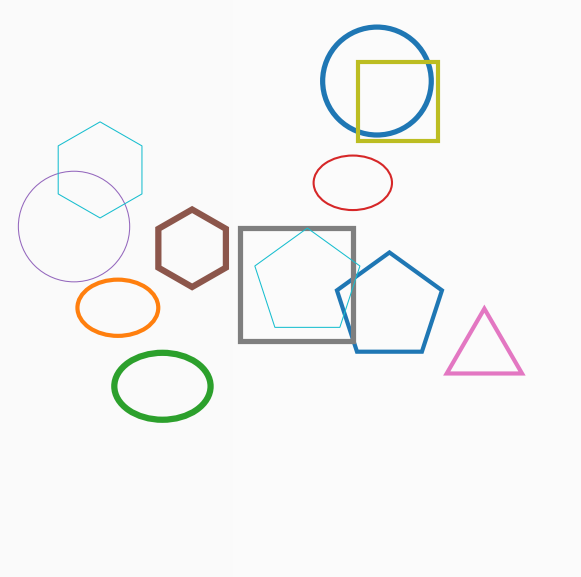[{"shape": "circle", "thickness": 2.5, "radius": 0.47, "center": [0.649, 0.859]}, {"shape": "pentagon", "thickness": 2, "radius": 0.47, "center": [0.67, 0.467]}, {"shape": "oval", "thickness": 2, "radius": 0.35, "center": [0.203, 0.466]}, {"shape": "oval", "thickness": 3, "radius": 0.41, "center": [0.279, 0.33]}, {"shape": "oval", "thickness": 1, "radius": 0.34, "center": [0.607, 0.683]}, {"shape": "circle", "thickness": 0.5, "radius": 0.48, "center": [0.127, 0.607]}, {"shape": "hexagon", "thickness": 3, "radius": 0.34, "center": [0.331, 0.569]}, {"shape": "triangle", "thickness": 2, "radius": 0.37, "center": [0.833, 0.39]}, {"shape": "square", "thickness": 2.5, "radius": 0.49, "center": [0.51, 0.506]}, {"shape": "square", "thickness": 2, "radius": 0.34, "center": [0.685, 0.824]}, {"shape": "hexagon", "thickness": 0.5, "radius": 0.42, "center": [0.172, 0.705]}, {"shape": "pentagon", "thickness": 0.5, "radius": 0.48, "center": [0.529, 0.509]}]